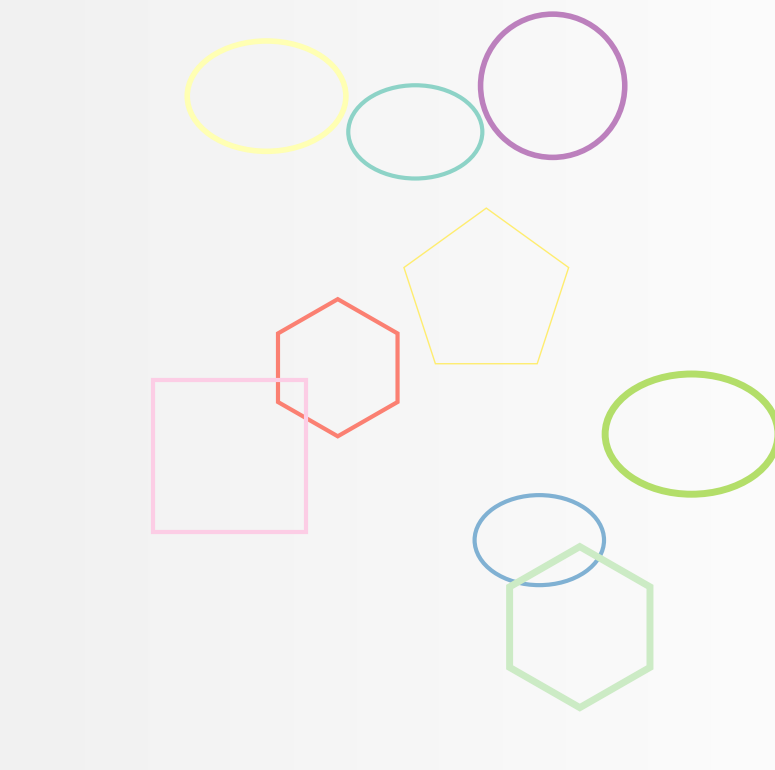[{"shape": "oval", "thickness": 1.5, "radius": 0.43, "center": [0.536, 0.829]}, {"shape": "oval", "thickness": 2, "radius": 0.51, "center": [0.344, 0.875]}, {"shape": "hexagon", "thickness": 1.5, "radius": 0.45, "center": [0.436, 0.522]}, {"shape": "oval", "thickness": 1.5, "radius": 0.42, "center": [0.696, 0.299]}, {"shape": "oval", "thickness": 2.5, "radius": 0.56, "center": [0.892, 0.436]}, {"shape": "square", "thickness": 1.5, "radius": 0.49, "center": [0.296, 0.408]}, {"shape": "circle", "thickness": 2, "radius": 0.47, "center": [0.713, 0.889]}, {"shape": "hexagon", "thickness": 2.5, "radius": 0.52, "center": [0.748, 0.186]}, {"shape": "pentagon", "thickness": 0.5, "radius": 0.56, "center": [0.627, 0.618]}]